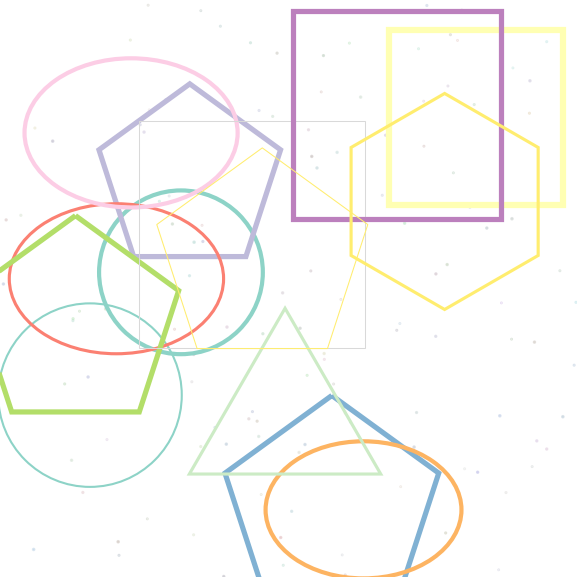[{"shape": "circle", "thickness": 2, "radius": 0.71, "center": [0.313, 0.528]}, {"shape": "circle", "thickness": 1, "radius": 0.79, "center": [0.156, 0.315]}, {"shape": "square", "thickness": 3, "radius": 0.76, "center": [0.824, 0.795]}, {"shape": "pentagon", "thickness": 2.5, "radius": 0.83, "center": [0.329, 0.689]}, {"shape": "oval", "thickness": 1.5, "radius": 0.93, "center": [0.202, 0.516]}, {"shape": "pentagon", "thickness": 2.5, "radius": 0.97, "center": [0.575, 0.12]}, {"shape": "oval", "thickness": 2, "radius": 0.85, "center": [0.629, 0.116]}, {"shape": "pentagon", "thickness": 2.5, "radius": 0.94, "center": [0.131, 0.438]}, {"shape": "oval", "thickness": 2, "radius": 0.92, "center": [0.227, 0.769]}, {"shape": "square", "thickness": 0.5, "radius": 0.98, "center": [0.436, 0.593]}, {"shape": "square", "thickness": 2.5, "radius": 0.9, "center": [0.688, 0.8]}, {"shape": "triangle", "thickness": 1.5, "radius": 0.96, "center": [0.494, 0.274]}, {"shape": "hexagon", "thickness": 1.5, "radius": 0.94, "center": [0.77, 0.65]}, {"shape": "pentagon", "thickness": 0.5, "radius": 0.96, "center": [0.454, 0.551]}]